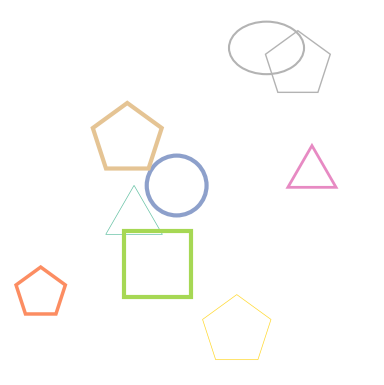[{"shape": "triangle", "thickness": 0.5, "radius": 0.42, "center": [0.348, 0.434]}, {"shape": "pentagon", "thickness": 2.5, "radius": 0.34, "center": [0.106, 0.239]}, {"shape": "circle", "thickness": 3, "radius": 0.39, "center": [0.459, 0.518]}, {"shape": "triangle", "thickness": 2, "radius": 0.36, "center": [0.81, 0.55]}, {"shape": "square", "thickness": 3, "radius": 0.43, "center": [0.409, 0.315]}, {"shape": "pentagon", "thickness": 0.5, "radius": 0.47, "center": [0.615, 0.141]}, {"shape": "pentagon", "thickness": 3, "radius": 0.47, "center": [0.331, 0.638]}, {"shape": "pentagon", "thickness": 1, "radius": 0.44, "center": [0.774, 0.832]}, {"shape": "oval", "thickness": 1.5, "radius": 0.49, "center": [0.692, 0.876]}]